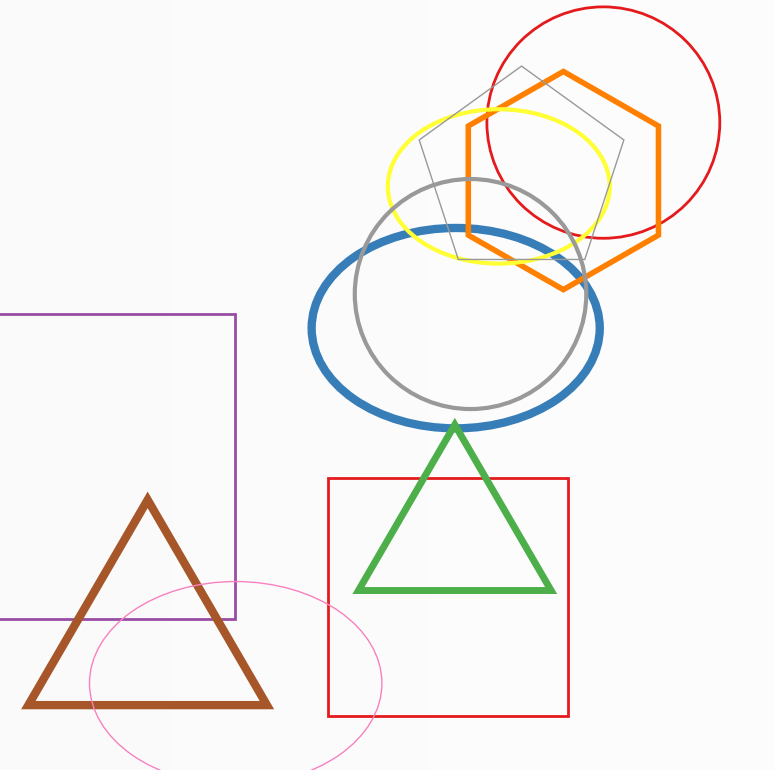[{"shape": "circle", "thickness": 1, "radius": 0.75, "center": [0.779, 0.841]}, {"shape": "square", "thickness": 1, "radius": 0.77, "center": [0.578, 0.224]}, {"shape": "oval", "thickness": 3, "radius": 0.93, "center": [0.588, 0.574]}, {"shape": "triangle", "thickness": 2.5, "radius": 0.72, "center": [0.587, 0.305]}, {"shape": "square", "thickness": 1, "radius": 0.99, "center": [0.104, 0.394]}, {"shape": "hexagon", "thickness": 2, "radius": 0.71, "center": [0.727, 0.766]}, {"shape": "oval", "thickness": 1.5, "radius": 0.72, "center": [0.644, 0.758]}, {"shape": "triangle", "thickness": 3, "radius": 0.89, "center": [0.191, 0.173]}, {"shape": "oval", "thickness": 0.5, "radius": 0.94, "center": [0.304, 0.113]}, {"shape": "pentagon", "thickness": 0.5, "radius": 0.69, "center": [0.673, 0.775]}, {"shape": "circle", "thickness": 1.5, "radius": 0.75, "center": [0.607, 0.618]}]